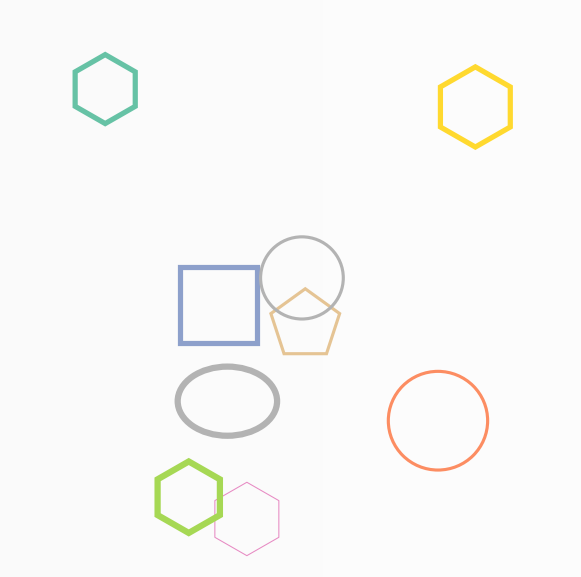[{"shape": "hexagon", "thickness": 2.5, "radius": 0.3, "center": [0.181, 0.845]}, {"shape": "circle", "thickness": 1.5, "radius": 0.43, "center": [0.754, 0.271]}, {"shape": "square", "thickness": 2.5, "radius": 0.33, "center": [0.375, 0.472]}, {"shape": "hexagon", "thickness": 0.5, "radius": 0.32, "center": [0.425, 0.1]}, {"shape": "hexagon", "thickness": 3, "radius": 0.31, "center": [0.325, 0.138]}, {"shape": "hexagon", "thickness": 2.5, "radius": 0.35, "center": [0.818, 0.814]}, {"shape": "pentagon", "thickness": 1.5, "radius": 0.31, "center": [0.525, 0.437]}, {"shape": "circle", "thickness": 1.5, "radius": 0.36, "center": [0.519, 0.518]}, {"shape": "oval", "thickness": 3, "radius": 0.43, "center": [0.391, 0.304]}]